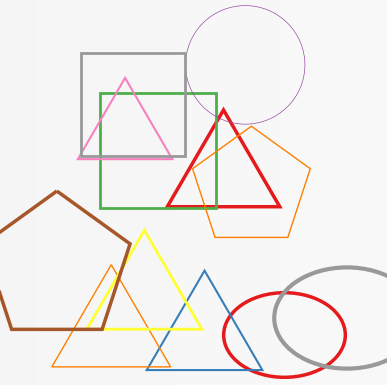[{"shape": "triangle", "thickness": 2.5, "radius": 0.84, "center": [0.577, 0.547]}, {"shape": "oval", "thickness": 2.5, "radius": 0.78, "center": [0.734, 0.13]}, {"shape": "triangle", "thickness": 1.5, "radius": 0.86, "center": [0.528, 0.125]}, {"shape": "square", "thickness": 2, "radius": 0.75, "center": [0.408, 0.608]}, {"shape": "circle", "thickness": 0.5, "radius": 0.77, "center": [0.633, 0.831]}, {"shape": "triangle", "thickness": 1, "radius": 0.88, "center": [0.287, 0.136]}, {"shape": "pentagon", "thickness": 1, "radius": 0.8, "center": [0.649, 0.512]}, {"shape": "triangle", "thickness": 2, "radius": 0.86, "center": [0.373, 0.231]}, {"shape": "pentagon", "thickness": 2.5, "radius": 0.99, "center": [0.147, 0.305]}, {"shape": "triangle", "thickness": 1.5, "radius": 0.7, "center": [0.323, 0.657]}, {"shape": "square", "thickness": 2, "radius": 0.67, "center": [0.343, 0.728]}, {"shape": "oval", "thickness": 3, "radius": 0.94, "center": [0.895, 0.174]}]